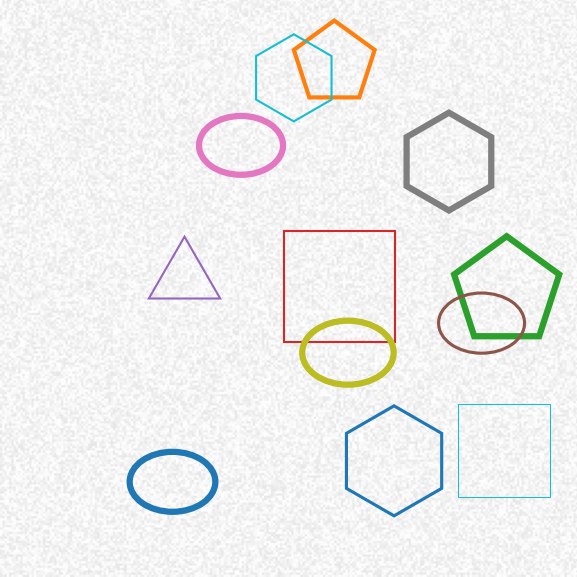[{"shape": "oval", "thickness": 3, "radius": 0.37, "center": [0.299, 0.165]}, {"shape": "hexagon", "thickness": 1.5, "radius": 0.48, "center": [0.682, 0.201]}, {"shape": "pentagon", "thickness": 2, "radius": 0.37, "center": [0.579, 0.89]}, {"shape": "pentagon", "thickness": 3, "radius": 0.48, "center": [0.877, 0.494]}, {"shape": "square", "thickness": 1, "radius": 0.48, "center": [0.589, 0.503]}, {"shape": "triangle", "thickness": 1, "radius": 0.36, "center": [0.319, 0.518]}, {"shape": "oval", "thickness": 1.5, "radius": 0.37, "center": [0.834, 0.44]}, {"shape": "oval", "thickness": 3, "radius": 0.36, "center": [0.417, 0.747]}, {"shape": "hexagon", "thickness": 3, "radius": 0.42, "center": [0.777, 0.719]}, {"shape": "oval", "thickness": 3, "radius": 0.4, "center": [0.603, 0.388]}, {"shape": "square", "thickness": 0.5, "radius": 0.4, "center": [0.872, 0.219]}, {"shape": "hexagon", "thickness": 1, "radius": 0.38, "center": [0.509, 0.864]}]